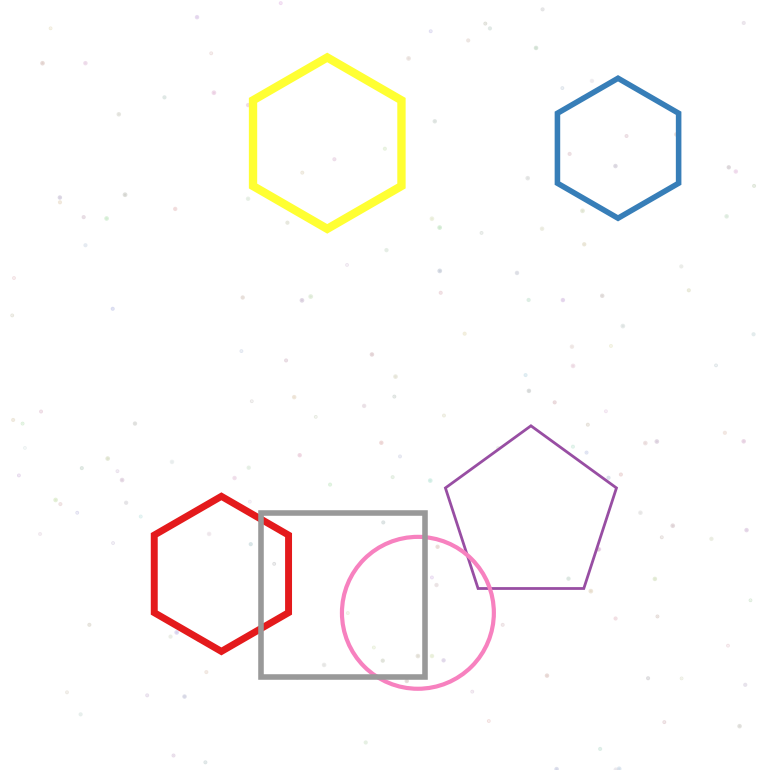[{"shape": "hexagon", "thickness": 2.5, "radius": 0.5, "center": [0.288, 0.255]}, {"shape": "hexagon", "thickness": 2, "radius": 0.45, "center": [0.803, 0.807]}, {"shape": "pentagon", "thickness": 1, "radius": 0.58, "center": [0.69, 0.33]}, {"shape": "hexagon", "thickness": 3, "radius": 0.56, "center": [0.425, 0.814]}, {"shape": "circle", "thickness": 1.5, "radius": 0.49, "center": [0.543, 0.204]}, {"shape": "square", "thickness": 2, "radius": 0.53, "center": [0.445, 0.228]}]